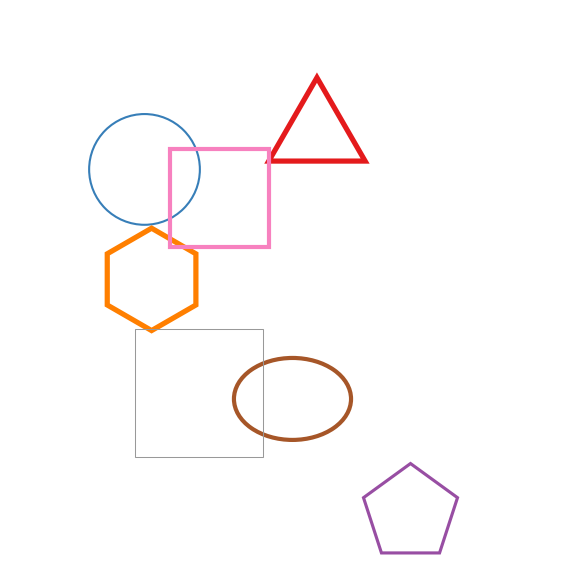[{"shape": "triangle", "thickness": 2.5, "radius": 0.48, "center": [0.549, 0.768]}, {"shape": "circle", "thickness": 1, "radius": 0.48, "center": [0.25, 0.706]}, {"shape": "pentagon", "thickness": 1.5, "radius": 0.43, "center": [0.711, 0.111]}, {"shape": "hexagon", "thickness": 2.5, "radius": 0.44, "center": [0.262, 0.515]}, {"shape": "oval", "thickness": 2, "radius": 0.51, "center": [0.506, 0.308]}, {"shape": "square", "thickness": 2, "radius": 0.43, "center": [0.38, 0.656]}, {"shape": "square", "thickness": 0.5, "radius": 0.55, "center": [0.344, 0.319]}]